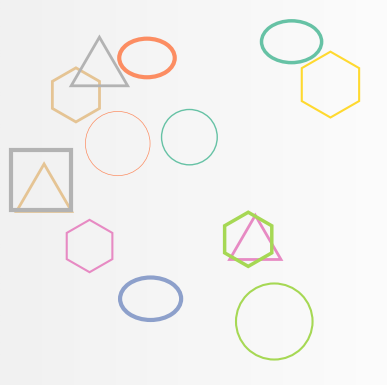[{"shape": "circle", "thickness": 1, "radius": 0.36, "center": [0.489, 0.644]}, {"shape": "oval", "thickness": 2.5, "radius": 0.39, "center": [0.752, 0.892]}, {"shape": "oval", "thickness": 3, "radius": 0.36, "center": [0.379, 0.849]}, {"shape": "circle", "thickness": 0.5, "radius": 0.42, "center": [0.304, 0.627]}, {"shape": "oval", "thickness": 3, "radius": 0.39, "center": [0.389, 0.224]}, {"shape": "triangle", "thickness": 2, "radius": 0.38, "center": [0.659, 0.364]}, {"shape": "hexagon", "thickness": 1.5, "radius": 0.34, "center": [0.231, 0.361]}, {"shape": "circle", "thickness": 1.5, "radius": 0.49, "center": [0.708, 0.165]}, {"shape": "hexagon", "thickness": 2.5, "radius": 0.35, "center": [0.641, 0.378]}, {"shape": "hexagon", "thickness": 1.5, "radius": 0.43, "center": [0.853, 0.78]}, {"shape": "hexagon", "thickness": 2, "radius": 0.35, "center": [0.196, 0.754]}, {"shape": "triangle", "thickness": 2, "radius": 0.41, "center": [0.114, 0.492]}, {"shape": "triangle", "thickness": 2, "radius": 0.42, "center": [0.257, 0.819]}, {"shape": "square", "thickness": 3, "radius": 0.39, "center": [0.105, 0.533]}]